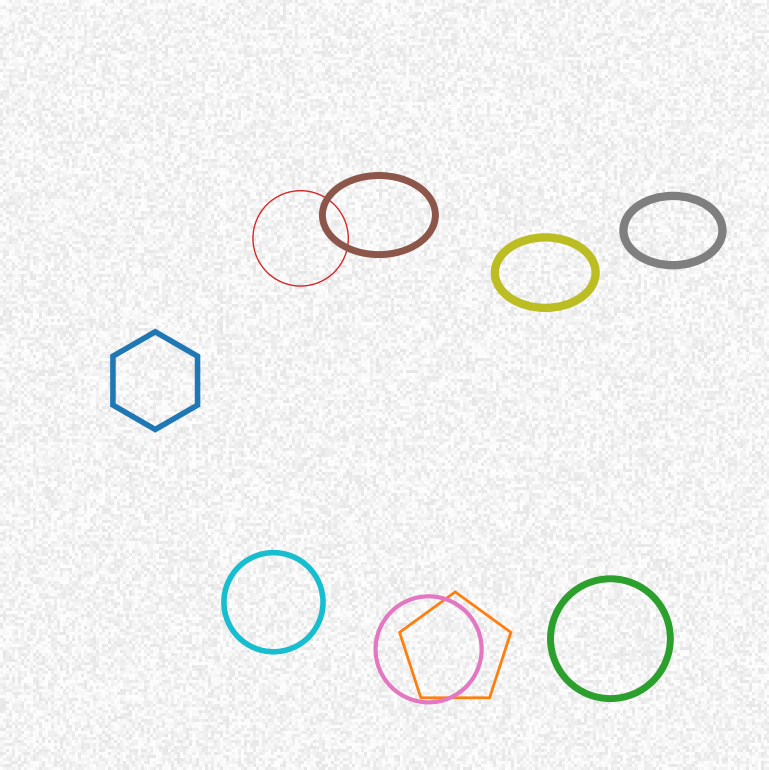[{"shape": "hexagon", "thickness": 2, "radius": 0.32, "center": [0.202, 0.506]}, {"shape": "pentagon", "thickness": 1, "radius": 0.38, "center": [0.591, 0.155]}, {"shape": "circle", "thickness": 2.5, "radius": 0.39, "center": [0.793, 0.171]}, {"shape": "circle", "thickness": 0.5, "radius": 0.31, "center": [0.39, 0.69]}, {"shape": "oval", "thickness": 2.5, "radius": 0.37, "center": [0.492, 0.721]}, {"shape": "circle", "thickness": 1.5, "radius": 0.34, "center": [0.557, 0.157]}, {"shape": "oval", "thickness": 3, "radius": 0.32, "center": [0.874, 0.701]}, {"shape": "oval", "thickness": 3, "radius": 0.33, "center": [0.708, 0.646]}, {"shape": "circle", "thickness": 2, "radius": 0.32, "center": [0.355, 0.218]}]